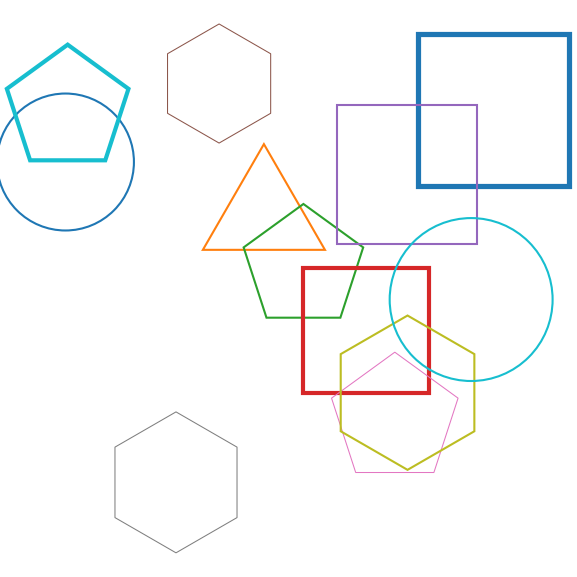[{"shape": "circle", "thickness": 1, "radius": 0.59, "center": [0.113, 0.719]}, {"shape": "square", "thickness": 2.5, "radius": 0.66, "center": [0.855, 0.809]}, {"shape": "triangle", "thickness": 1, "radius": 0.61, "center": [0.457, 0.628]}, {"shape": "pentagon", "thickness": 1, "radius": 0.54, "center": [0.525, 0.537]}, {"shape": "square", "thickness": 2, "radius": 0.54, "center": [0.634, 0.426]}, {"shape": "square", "thickness": 1, "radius": 0.6, "center": [0.704, 0.697]}, {"shape": "hexagon", "thickness": 0.5, "radius": 0.52, "center": [0.379, 0.855]}, {"shape": "pentagon", "thickness": 0.5, "radius": 0.58, "center": [0.684, 0.274]}, {"shape": "hexagon", "thickness": 0.5, "radius": 0.61, "center": [0.305, 0.164]}, {"shape": "hexagon", "thickness": 1, "radius": 0.67, "center": [0.706, 0.319]}, {"shape": "circle", "thickness": 1, "radius": 0.71, "center": [0.816, 0.48]}, {"shape": "pentagon", "thickness": 2, "radius": 0.55, "center": [0.117, 0.811]}]